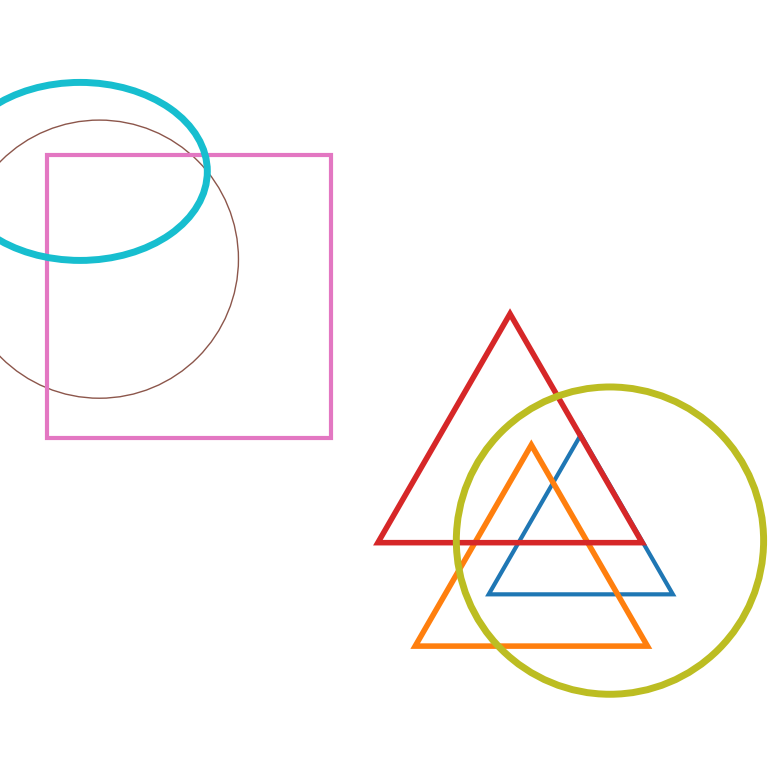[{"shape": "triangle", "thickness": 1.5, "radius": 0.69, "center": [0.754, 0.297]}, {"shape": "triangle", "thickness": 2, "radius": 0.87, "center": [0.69, 0.248]}, {"shape": "triangle", "thickness": 2, "radius": 0.99, "center": [0.662, 0.394]}, {"shape": "circle", "thickness": 0.5, "radius": 0.9, "center": [0.129, 0.663]}, {"shape": "square", "thickness": 1.5, "radius": 0.92, "center": [0.245, 0.615]}, {"shape": "circle", "thickness": 2.5, "radius": 1.0, "center": [0.792, 0.298]}, {"shape": "oval", "thickness": 2.5, "radius": 0.83, "center": [0.104, 0.777]}]